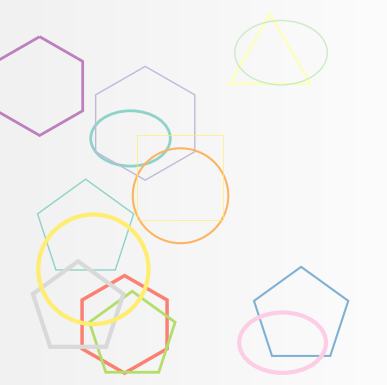[{"shape": "oval", "thickness": 2, "radius": 0.51, "center": [0.337, 0.64]}, {"shape": "pentagon", "thickness": 1, "radius": 0.65, "center": [0.221, 0.404]}, {"shape": "triangle", "thickness": 1.5, "radius": 0.6, "center": [0.697, 0.843]}, {"shape": "hexagon", "thickness": 1, "radius": 0.74, "center": [0.375, 0.68]}, {"shape": "hexagon", "thickness": 2.5, "radius": 0.63, "center": [0.321, 0.157]}, {"shape": "pentagon", "thickness": 1.5, "radius": 0.64, "center": [0.777, 0.179]}, {"shape": "circle", "thickness": 1.5, "radius": 0.62, "center": [0.466, 0.492]}, {"shape": "pentagon", "thickness": 2, "radius": 0.58, "center": [0.341, 0.127]}, {"shape": "oval", "thickness": 3, "radius": 0.56, "center": [0.729, 0.11]}, {"shape": "pentagon", "thickness": 3, "radius": 0.61, "center": [0.202, 0.199]}, {"shape": "hexagon", "thickness": 2, "radius": 0.64, "center": [0.102, 0.776]}, {"shape": "oval", "thickness": 1, "radius": 0.6, "center": [0.725, 0.863]}, {"shape": "square", "thickness": 0.5, "radius": 0.55, "center": [0.465, 0.54]}, {"shape": "circle", "thickness": 3, "radius": 0.71, "center": [0.241, 0.301]}]